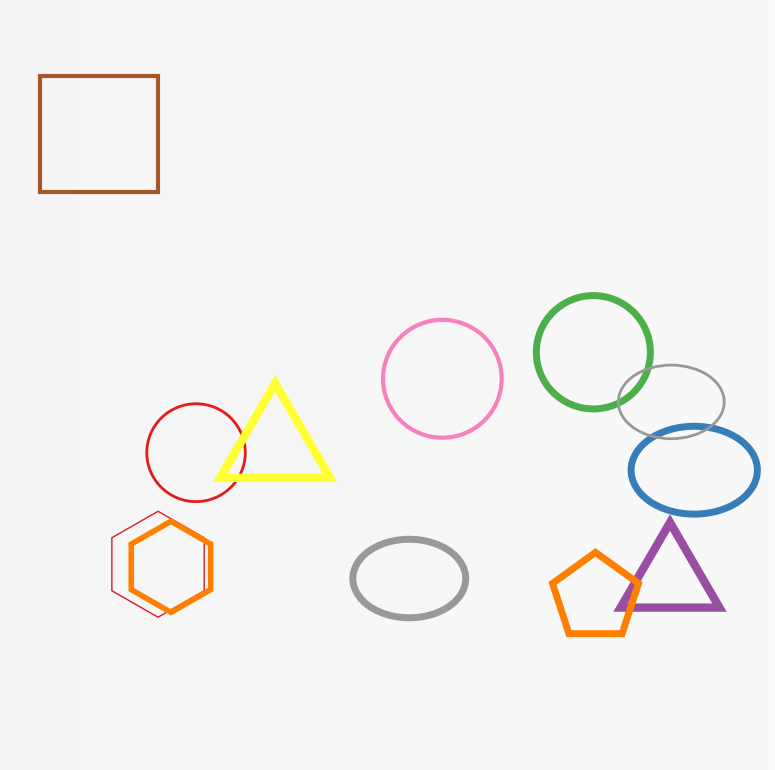[{"shape": "circle", "thickness": 1, "radius": 0.32, "center": [0.253, 0.412]}, {"shape": "hexagon", "thickness": 0.5, "radius": 0.34, "center": [0.204, 0.267]}, {"shape": "oval", "thickness": 2.5, "radius": 0.41, "center": [0.896, 0.389]}, {"shape": "circle", "thickness": 2.5, "radius": 0.37, "center": [0.766, 0.543]}, {"shape": "triangle", "thickness": 3, "radius": 0.37, "center": [0.865, 0.248]}, {"shape": "hexagon", "thickness": 2, "radius": 0.3, "center": [0.221, 0.264]}, {"shape": "pentagon", "thickness": 2.5, "radius": 0.29, "center": [0.768, 0.224]}, {"shape": "triangle", "thickness": 3, "radius": 0.41, "center": [0.355, 0.42]}, {"shape": "square", "thickness": 1.5, "radius": 0.38, "center": [0.128, 0.826]}, {"shape": "circle", "thickness": 1.5, "radius": 0.38, "center": [0.571, 0.508]}, {"shape": "oval", "thickness": 2.5, "radius": 0.36, "center": [0.528, 0.249]}, {"shape": "oval", "thickness": 1, "radius": 0.34, "center": [0.866, 0.478]}]